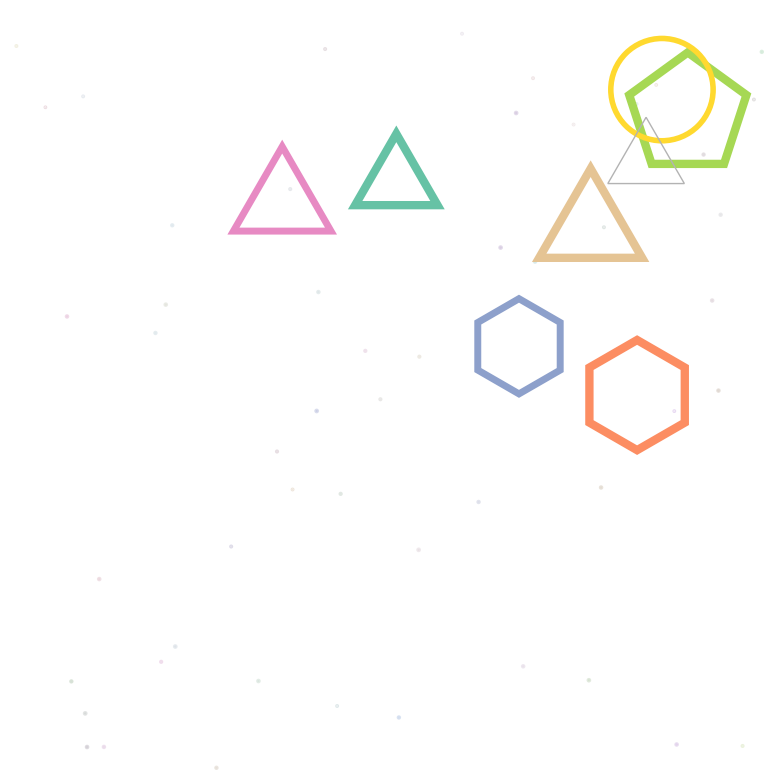[{"shape": "triangle", "thickness": 3, "radius": 0.31, "center": [0.515, 0.764]}, {"shape": "hexagon", "thickness": 3, "radius": 0.36, "center": [0.827, 0.487]}, {"shape": "hexagon", "thickness": 2.5, "radius": 0.31, "center": [0.674, 0.55]}, {"shape": "triangle", "thickness": 2.5, "radius": 0.37, "center": [0.366, 0.736]}, {"shape": "pentagon", "thickness": 3, "radius": 0.4, "center": [0.893, 0.852]}, {"shape": "circle", "thickness": 2, "radius": 0.33, "center": [0.86, 0.884]}, {"shape": "triangle", "thickness": 3, "radius": 0.39, "center": [0.767, 0.704]}, {"shape": "triangle", "thickness": 0.5, "radius": 0.29, "center": [0.839, 0.79]}]